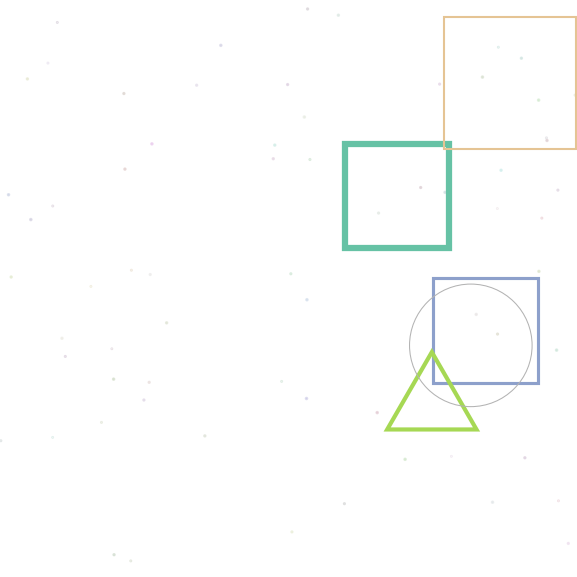[{"shape": "square", "thickness": 3, "radius": 0.45, "center": [0.687, 0.659]}, {"shape": "square", "thickness": 1.5, "radius": 0.45, "center": [0.841, 0.427]}, {"shape": "triangle", "thickness": 2, "radius": 0.45, "center": [0.748, 0.3]}, {"shape": "square", "thickness": 1, "radius": 0.57, "center": [0.883, 0.855]}, {"shape": "circle", "thickness": 0.5, "radius": 0.53, "center": [0.815, 0.401]}]